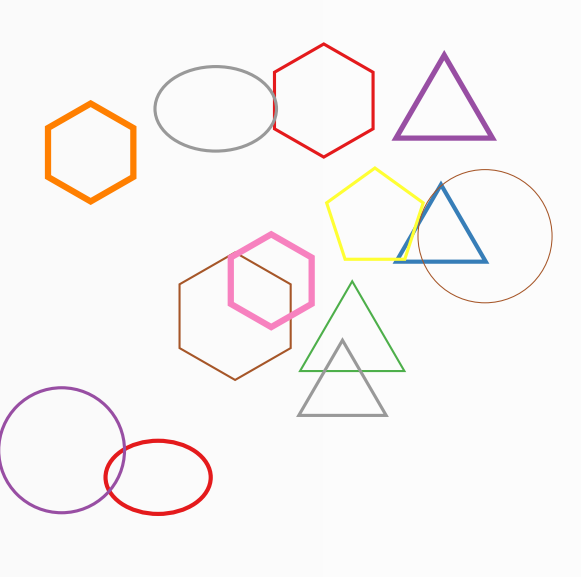[{"shape": "oval", "thickness": 2, "radius": 0.45, "center": [0.272, 0.173]}, {"shape": "hexagon", "thickness": 1.5, "radius": 0.49, "center": [0.557, 0.825]}, {"shape": "triangle", "thickness": 2, "radius": 0.44, "center": [0.759, 0.591]}, {"shape": "triangle", "thickness": 1, "radius": 0.52, "center": [0.606, 0.408]}, {"shape": "circle", "thickness": 1.5, "radius": 0.54, "center": [0.106, 0.219]}, {"shape": "triangle", "thickness": 2.5, "radius": 0.48, "center": [0.764, 0.808]}, {"shape": "hexagon", "thickness": 3, "radius": 0.42, "center": [0.156, 0.735]}, {"shape": "pentagon", "thickness": 1.5, "radius": 0.44, "center": [0.645, 0.621]}, {"shape": "circle", "thickness": 0.5, "radius": 0.58, "center": [0.834, 0.59]}, {"shape": "hexagon", "thickness": 1, "radius": 0.55, "center": [0.404, 0.452]}, {"shape": "hexagon", "thickness": 3, "radius": 0.4, "center": [0.467, 0.513]}, {"shape": "triangle", "thickness": 1.5, "radius": 0.43, "center": [0.589, 0.323]}, {"shape": "oval", "thickness": 1.5, "radius": 0.52, "center": [0.371, 0.811]}]